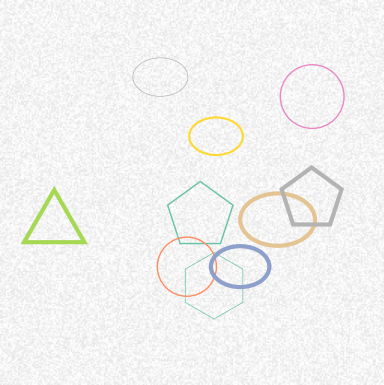[{"shape": "pentagon", "thickness": 1, "radius": 0.45, "center": [0.52, 0.44]}, {"shape": "hexagon", "thickness": 0.5, "radius": 0.43, "center": [0.556, 0.258]}, {"shape": "circle", "thickness": 1, "radius": 0.38, "center": [0.485, 0.307]}, {"shape": "oval", "thickness": 3, "radius": 0.38, "center": [0.624, 0.308]}, {"shape": "circle", "thickness": 1, "radius": 0.41, "center": [0.811, 0.749]}, {"shape": "triangle", "thickness": 3, "radius": 0.45, "center": [0.141, 0.416]}, {"shape": "oval", "thickness": 1.5, "radius": 0.35, "center": [0.561, 0.646]}, {"shape": "oval", "thickness": 3, "radius": 0.49, "center": [0.721, 0.43]}, {"shape": "pentagon", "thickness": 3, "radius": 0.41, "center": [0.809, 0.483]}, {"shape": "oval", "thickness": 0.5, "radius": 0.36, "center": [0.417, 0.8]}]